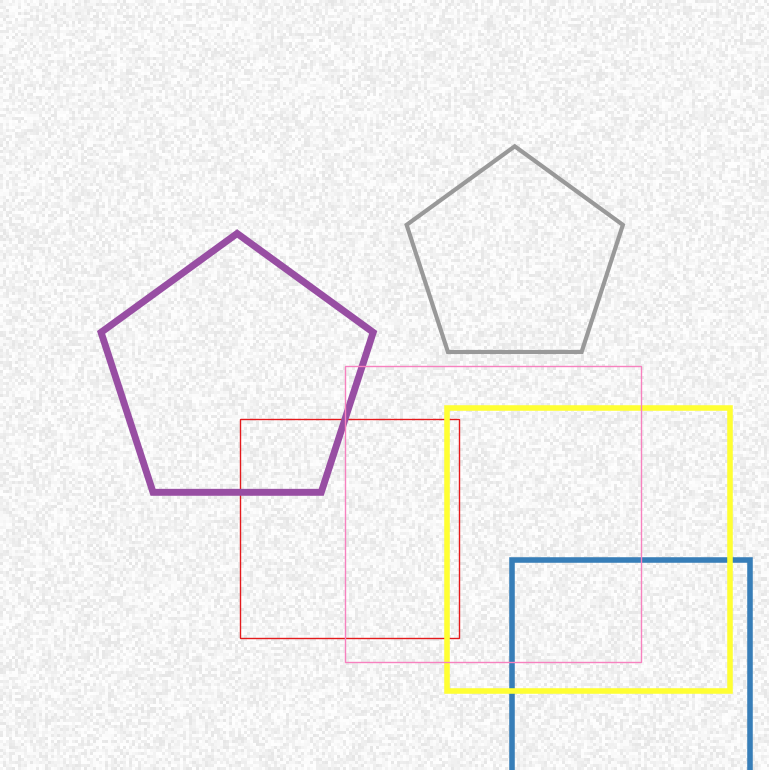[{"shape": "square", "thickness": 0.5, "radius": 0.71, "center": [0.454, 0.313]}, {"shape": "square", "thickness": 2, "radius": 0.77, "center": [0.82, 0.118]}, {"shape": "pentagon", "thickness": 2.5, "radius": 0.93, "center": [0.308, 0.511]}, {"shape": "square", "thickness": 2, "radius": 0.92, "center": [0.764, 0.286]}, {"shape": "square", "thickness": 0.5, "radius": 0.96, "center": [0.641, 0.333]}, {"shape": "pentagon", "thickness": 1.5, "radius": 0.74, "center": [0.669, 0.662]}]